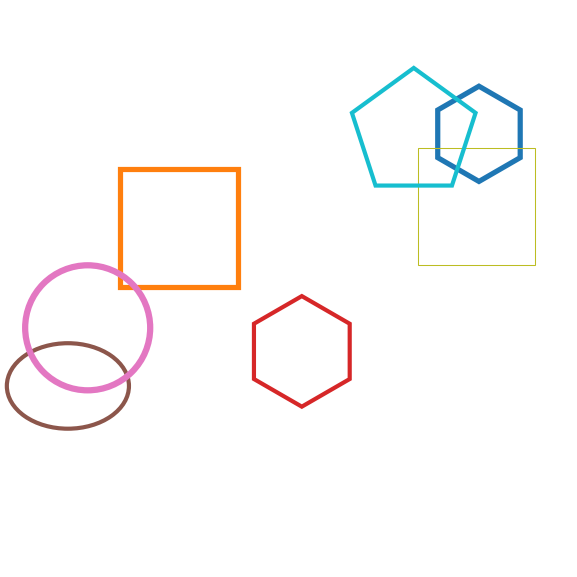[{"shape": "hexagon", "thickness": 2.5, "radius": 0.41, "center": [0.829, 0.767]}, {"shape": "square", "thickness": 2.5, "radius": 0.51, "center": [0.31, 0.604]}, {"shape": "hexagon", "thickness": 2, "radius": 0.48, "center": [0.523, 0.391]}, {"shape": "oval", "thickness": 2, "radius": 0.53, "center": [0.118, 0.331]}, {"shape": "circle", "thickness": 3, "radius": 0.54, "center": [0.152, 0.432]}, {"shape": "square", "thickness": 0.5, "radius": 0.51, "center": [0.826, 0.642]}, {"shape": "pentagon", "thickness": 2, "radius": 0.56, "center": [0.716, 0.769]}]